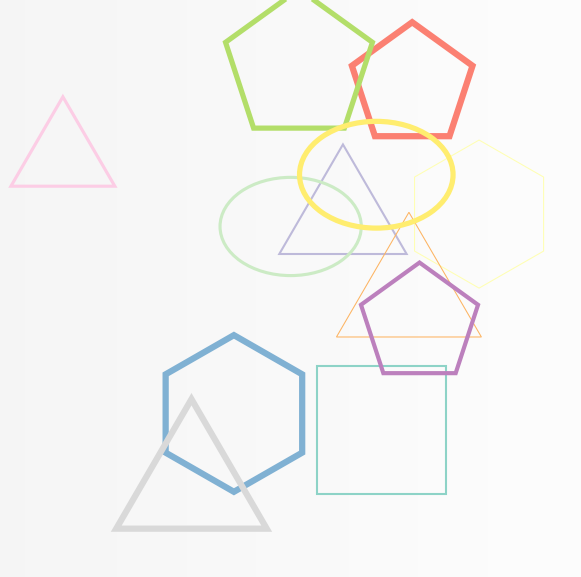[{"shape": "square", "thickness": 1, "radius": 0.56, "center": [0.656, 0.255]}, {"shape": "hexagon", "thickness": 0.5, "radius": 0.64, "center": [0.824, 0.628]}, {"shape": "triangle", "thickness": 1, "radius": 0.63, "center": [0.59, 0.623]}, {"shape": "pentagon", "thickness": 3, "radius": 0.55, "center": [0.709, 0.852]}, {"shape": "hexagon", "thickness": 3, "radius": 0.68, "center": [0.402, 0.283]}, {"shape": "triangle", "thickness": 0.5, "radius": 0.72, "center": [0.704, 0.488]}, {"shape": "pentagon", "thickness": 2.5, "radius": 0.66, "center": [0.514, 0.885]}, {"shape": "triangle", "thickness": 1.5, "radius": 0.52, "center": [0.108, 0.728]}, {"shape": "triangle", "thickness": 3, "radius": 0.75, "center": [0.329, 0.158]}, {"shape": "pentagon", "thickness": 2, "radius": 0.53, "center": [0.722, 0.439]}, {"shape": "oval", "thickness": 1.5, "radius": 0.61, "center": [0.5, 0.607]}, {"shape": "oval", "thickness": 2.5, "radius": 0.66, "center": [0.647, 0.697]}]